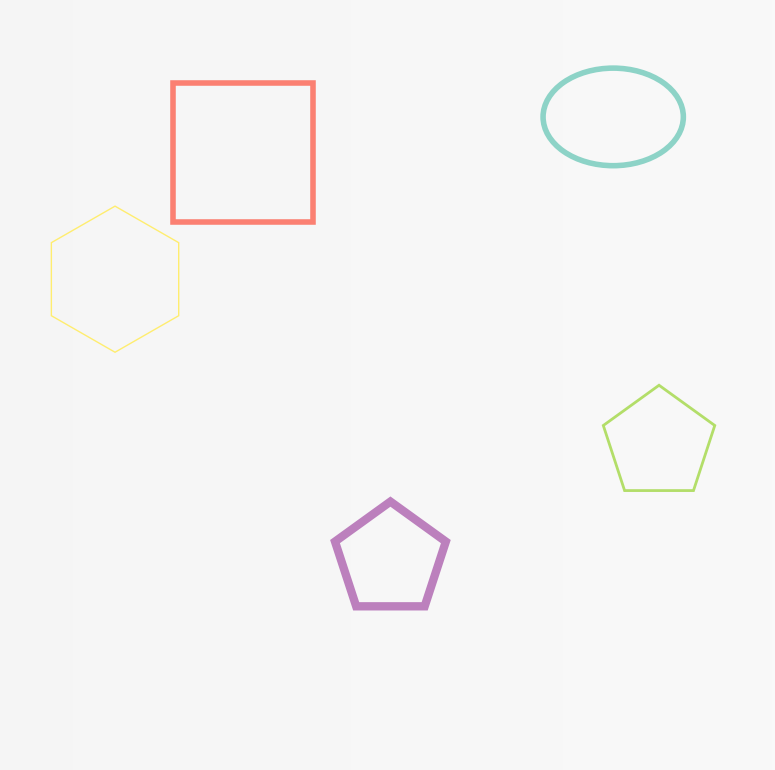[{"shape": "oval", "thickness": 2, "radius": 0.45, "center": [0.791, 0.848]}, {"shape": "square", "thickness": 2, "radius": 0.45, "center": [0.313, 0.802]}, {"shape": "pentagon", "thickness": 1, "radius": 0.38, "center": [0.85, 0.424]}, {"shape": "pentagon", "thickness": 3, "radius": 0.38, "center": [0.504, 0.273]}, {"shape": "hexagon", "thickness": 0.5, "radius": 0.47, "center": [0.148, 0.637]}]